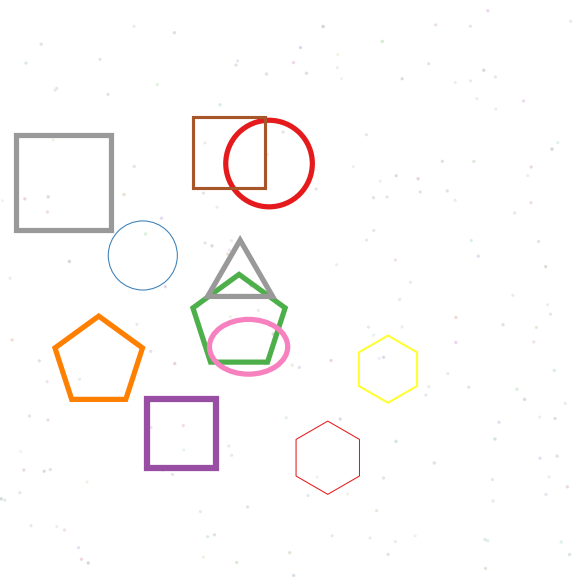[{"shape": "hexagon", "thickness": 0.5, "radius": 0.32, "center": [0.568, 0.207]}, {"shape": "circle", "thickness": 2.5, "radius": 0.37, "center": [0.466, 0.716]}, {"shape": "circle", "thickness": 0.5, "radius": 0.3, "center": [0.247, 0.557]}, {"shape": "pentagon", "thickness": 2.5, "radius": 0.42, "center": [0.414, 0.44]}, {"shape": "square", "thickness": 3, "radius": 0.3, "center": [0.314, 0.249]}, {"shape": "pentagon", "thickness": 2.5, "radius": 0.4, "center": [0.171, 0.372]}, {"shape": "hexagon", "thickness": 1, "radius": 0.29, "center": [0.672, 0.36]}, {"shape": "square", "thickness": 1.5, "radius": 0.31, "center": [0.397, 0.735]}, {"shape": "oval", "thickness": 2.5, "radius": 0.34, "center": [0.43, 0.399]}, {"shape": "square", "thickness": 2.5, "radius": 0.41, "center": [0.11, 0.683]}, {"shape": "triangle", "thickness": 2.5, "radius": 0.33, "center": [0.416, 0.518]}]